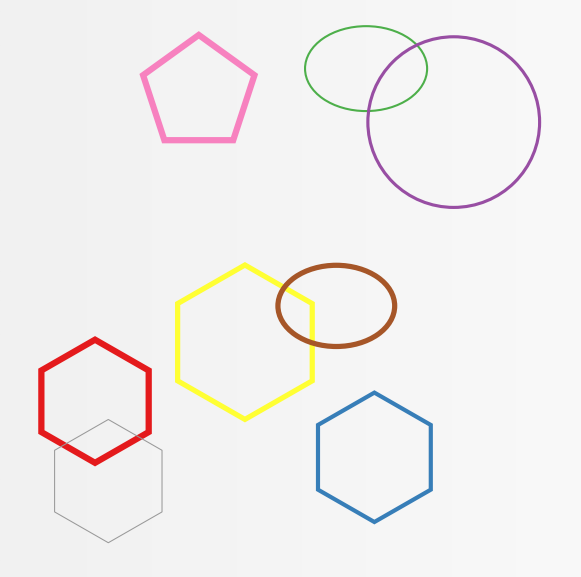[{"shape": "hexagon", "thickness": 3, "radius": 0.53, "center": [0.164, 0.304]}, {"shape": "hexagon", "thickness": 2, "radius": 0.56, "center": [0.644, 0.207]}, {"shape": "oval", "thickness": 1, "radius": 0.53, "center": [0.63, 0.88]}, {"shape": "circle", "thickness": 1.5, "radius": 0.74, "center": [0.781, 0.788]}, {"shape": "hexagon", "thickness": 2.5, "radius": 0.67, "center": [0.421, 0.407]}, {"shape": "oval", "thickness": 2.5, "radius": 0.5, "center": [0.579, 0.469]}, {"shape": "pentagon", "thickness": 3, "radius": 0.5, "center": [0.342, 0.838]}, {"shape": "hexagon", "thickness": 0.5, "radius": 0.53, "center": [0.186, 0.166]}]